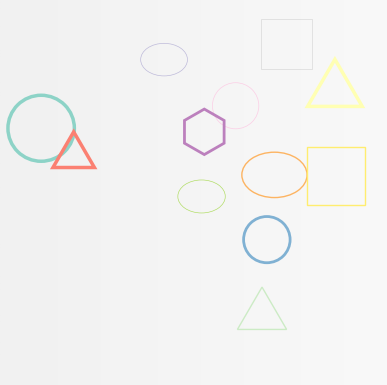[{"shape": "circle", "thickness": 2.5, "radius": 0.43, "center": [0.106, 0.667]}, {"shape": "triangle", "thickness": 2.5, "radius": 0.41, "center": [0.864, 0.764]}, {"shape": "oval", "thickness": 0.5, "radius": 0.3, "center": [0.423, 0.845]}, {"shape": "triangle", "thickness": 2.5, "radius": 0.31, "center": [0.19, 0.596]}, {"shape": "circle", "thickness": 2, "radius": 0.3, "center": [0.689, 0.378]}, {"shape": "oval", "thickness": 1, "radius": 0.42, "center": [0.708, 0.546]}, {"shape": "oval", "thickness": 0.5, "radius": 0.31, "center": [0.52, 0.49]}, {"shape": "circle", "thickness": 0.5, "radius": 0.3, "center": [0.608, 0.725]}, {"shape": "square", "thickness": 0.5, "radius": 0.33, "center": [0.739, 0.885]}, {"shape": "hexagon", "thickness": 2, "radius": 0.3, "center": [0.527, 0.658]}, {"shape": "triangle", "thickness": 1, "radius": 0.37, "center": [0.676, 0.181]}, {"shape": "square", "thickness": 1, "radius": 0.37, "center": [0.867, 0.542]}]